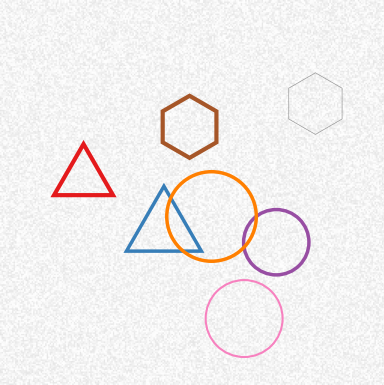[{"shape": "triangle", "thickness": 3, "radius": 0.44, "center": [0.217, 0.537]}, {"shape": "triangle", "thickness": 2.5, "radius": 0.56, "center": [0.426, 0.404]}, {"shape": "circle", "thickness": 2.5, "radius": 0.42, "center": [0.718, 0.371]}, {"shape": "circle", "thickness": 2.5, "radius": 0.58, "center": [0.549, 0.438]}, {"shape": "hexagon", "thickness": 3, "radius": 0.4, "center": [0.492, 0.671]}, {"shape": "circle", "thickness": 1.5, "radius": 0.5, "center": [0.634, 0.173]}, {"shape": "hexagon", "thickness": 0.5, "radius": 0.4, "center": [0.819, 0.731]}]